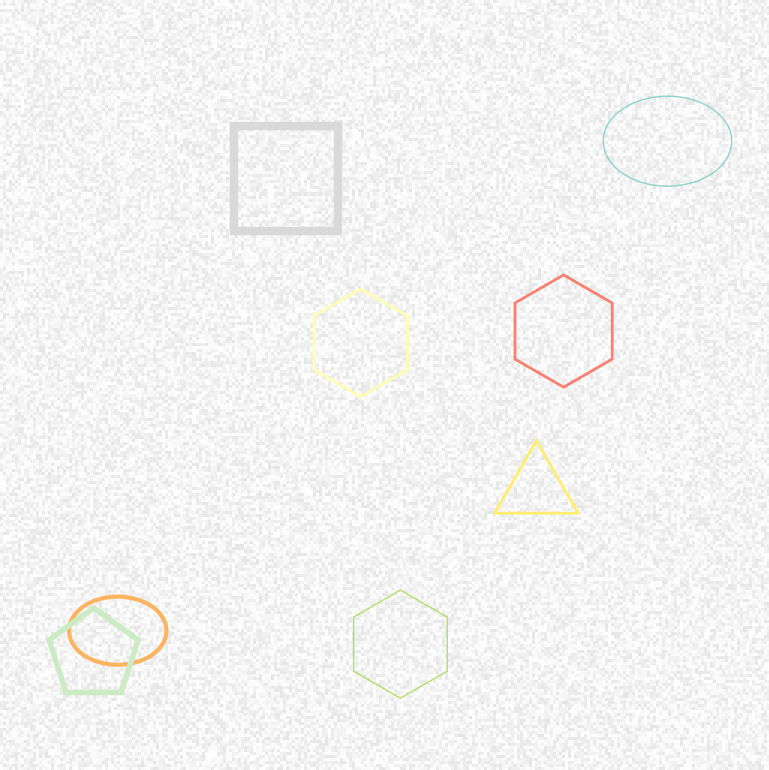[{"shape": "oval", "thickness": 0.5, "radius": 0.42, "center": [0.867, 0.817]}, {"shape": "hexagon", "thickness": 1, "radius": 0.35, "center": [0.469, 0.555]}, {"shape": "hexagon", "thickness": 1, "radius": 0.36, "center": [0.732, 0.57]}, {"shape": "oval", "thickness": 1.5, "radius": 0.32, "center": [0.153, 0.181]}, {"shape": "hexagon", "thickness": 0.5, "radius": 0.35, "center": [0.52, 0.163]}, {"shape": "square", "thickness": 3, "radius": 0.34, "center": [0.372, 0.768]}, {"shape": "pentagon", "thickness": 2, "radius": 0.3, "center": [0.122, 0.15]}, {"shape": "triangle", "thickness": 1, "radius": 0.31, "center": [0.697, 0.365]}]